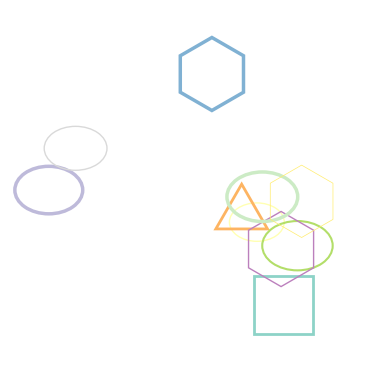[{"shape": "square", "thickness": 2, "radius": 0.38, "center": [0.736, 0.208]}, {"shape": "oval", "thickness": 1, "radius": 0.36, "center": [0.667, 0.423]}, {"shape": "oval", "thickness": 2.5, "radius": 0.44, "center": [0.127, 0.506]}, {"shape": "hexagon", "thickness": 2.5, "radius": 0.47, "center": [0.55, 0.808]}, {"shape": "triangle", "thickness": 2, "radius": 0.39, "center": [0.628, 0.444]}, {"shape": "oval", "thickness": 1.5, "radius": 0.46, "center": [0.773, 0.362]}, {"shape": "oval", "thickness": 1, "radius": 0.41, "center": [0.196, 0.615]}, {"shape": "hexagon", "thickness": 1, "radius": 0.49, "center": [0.73, 0.353]}, {"shape": "oval", "thickness": 2.5, "radius": 0.46, "center": [0.681, 0.489]}, {"shape": "hexagon", "thickness": 0.5, "radius": 0.47, "center": [0.783, 0.477]}]